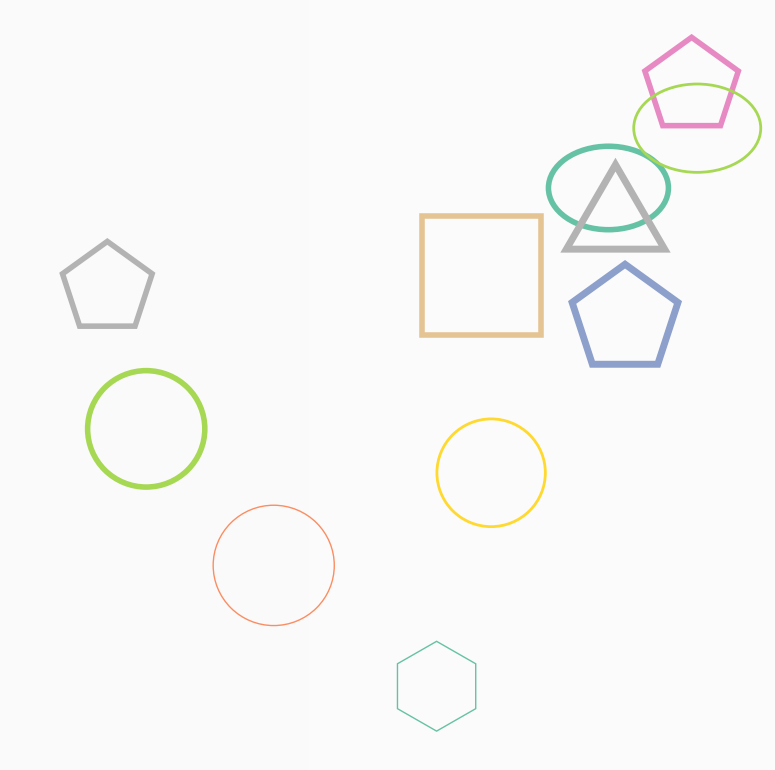[{"shape": "hexagon", "thickness": 0.5, "radius": 0.29, "center": [0.563, 0.109]}, {"shape": "oval", "thickness": 2, "radius": 0.39, "center": [0.785, 0.756]}, {"shape": "circle", "thickness": 0.5, "radius": 0.39, "center": [0.353, 0.266]}, {"shape": "pentagon", "thickness": 2.5, "radius": 0.36, "center": [0.807, 0.585]}, {"shape": "pentagon", "thickness": 2, "radius": 0.32, "center": [0.892, 0.888]}, {"shape": "oval", "thickness": 1, "radius": 0.41, "center": [0.9, 0.834]}, {"shape": "circle", "thickness": 2, "radius": 0.38, "center": [0.189, 0.443]}, {"shape": "circle", "thickness": 1, "radius": 0.35, "center": [0.634, 0.386]}, {"shape": "square", "thickness": 2, "radius": 0.38, "center": [0.621, 0.642]}, {"shape": "triangle", "thickness": 2.5, "radius": 0.37, "center": [0.794, 0.713]}, {"shape": "pentagon", "thickness": 2, "radius": 0.3, "center": [0.138, 0.626]}]